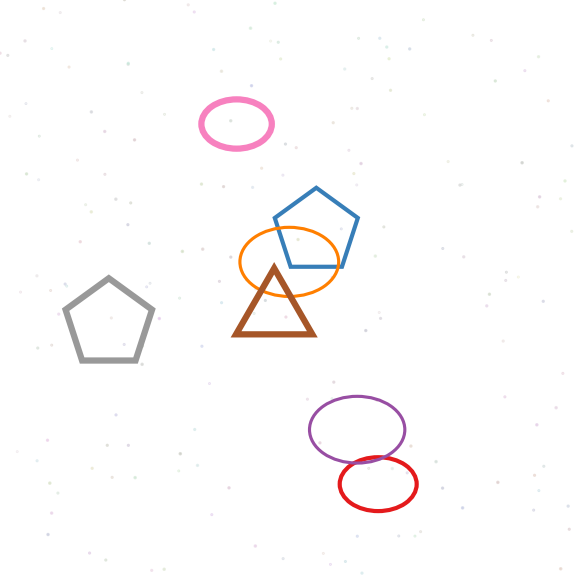[{"shape": "oval", "thickness": 2, "radius": 0.33, "center": [0.655, 0.161]}, {"shape": "pentagon", "thickness": 2, "radius": 0.38, "center": [0.548, 0.598]}, {"shape": "oval", "thickness": 1.5, "radius": 0.41, "center": [0.618, 0.255]}, {"shape": "oval", "thickness": 1.5, "radius": 0.43, "center": [0.501, 0.546]}, {"shape": "triangle", "thickness": 3, "radius": 0.38, "center": [0.475, 0.458]}, {"shape": "oval", "thickness": 3, "radius": 0.3, "center": [0.41, 0.784]}, {"shape": "pentagon", "thickness": 3, "radius": 0.39, "center": [0.188, 0.439]}]